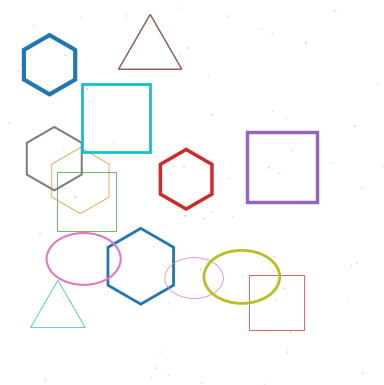[{"shape": "hexagon", "thickness": 3, "radius": 0.38, "center": [0.129, 0.832]}, {"shape": "hexagon", "thickness": 2, "radius": 0.49, "center": [0.366, 0.308]}, {"shape": "hexagon", "thickness": 0.5, "radius": 0.43, "center": [0.209, 0.531]}, {"shape": "square", "thickness": 0.5, "radius": 0.39, "center": [0.224, 0.476]}, {"shape": "square", "thickness": 0.5, "radius": 0.36, "center": [0.718, 0.215]}, {"shape": "hexagon", "thickness": 2.5, "radius": 0.39, "center": [0.484, 0.534]}, {"shape": "square", "thickness": 2.5, "radius": 0.45, "center": [0.732, 0.565]}, {"shape": "triangle", "thickness": 1, "radius": 0.47, "center": [0.39, 0.868]}, {"shape": "oval", "thickness": 0.5, "radius": 0.38, "center": [0.504, 0.278]}, {"shape": "oval", "thickness": 1.5, "radius": 0.48, "center": [0.217, 0.327]}, {"shape": "hexagon", "thickness": 1.5, "radius": 0.41, "center": [0.141, 0.588]}, {"shape": "oval", "thickness": 2, "radius": 0.49, "center": [0.628, 0.281]}, {"shape": "triangle", "thickness": 0.5, "radius": 0.41, "center": [0.15, 0.19]}, {"shape": "square", "thickness": 2, "radius": 0.44, "center": [0.302, 0.694]}]